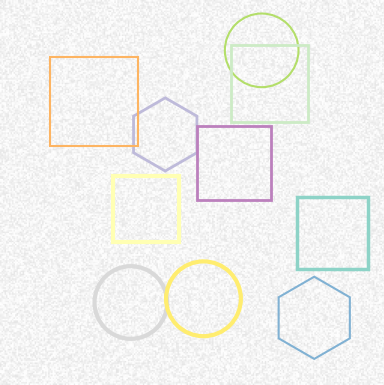[{"shape": "square", "thickness": 2.5, "radius": 0.47, "center": [0.864, 0.395]}, {"shape": "square", "thickness": 3, "radius": 0.43, "center": [0.379, 0.458]}, {"shape": "hexagon", "thickness": 2, "radius": 0.48, "center": [0.429, 0.651]}, {"shape": "hexagon", "thickness": 1.5, "radius": 0.53, "center": [0.816, 0.175]}, {"shape": "square", "thickness": 1.5, "radius": 0.57, "center": [0.245, 0.736]}, {"shape": "circle", "thickness": 1.5, "radius": 0.48, "center": [0.68, 0.869]}, {"shape": "circle", "thickness": 3, "radius": 0.47, "center": [0.34, 0.214]}, {"shape": "square", "thickness": 2, "radius": 0.48, "center": [0.608, 0.576]}, {"shape": "square", "thickness": 2, "radius": 0.5, "center": [0.7, 0.783]}, {"shape": "circle", "thickness": 3, "radius": 0.49, "center": [0.528, 0.224]}]